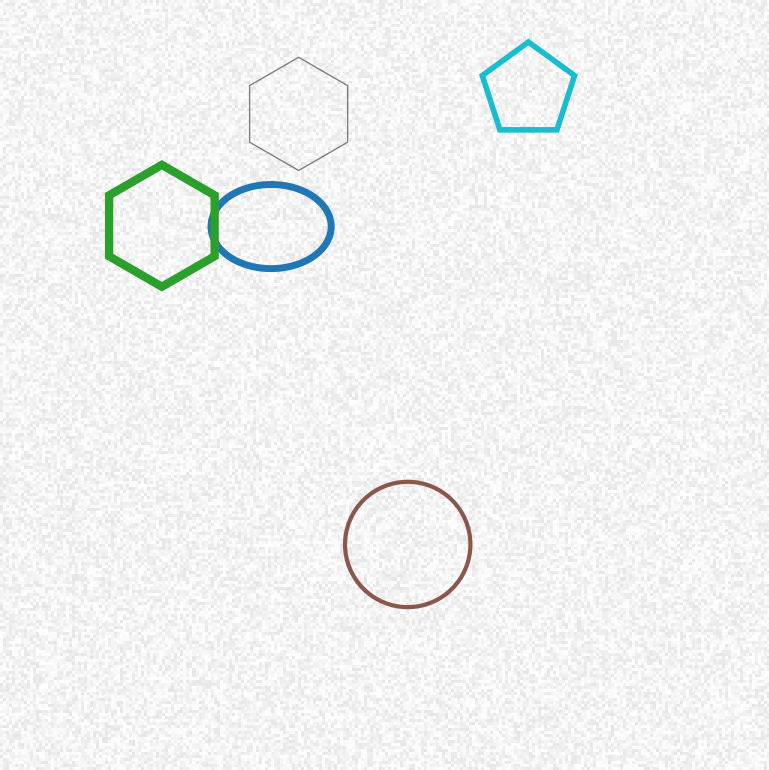[{"shape": "oval", "thickness": 2.5, "radius": 0.39, "center": [0.352, 0.706]}, {"shape": "hexagon", "thickness": 3, "radius": 0.4, "center": [0.21, 0.707]}, {"shape": "circle", "thickness": 1.5, "radius": 0.41, "center": [0.53, 0.293]}, {"shape": "hexagon", "thickness": 0.5, "radius": 0.37, "center": [0.388, 0.852]}, {"shape": "pentagon", "thickness": 2, "radius": 0.32, "center": [0.686, 0.882]}]